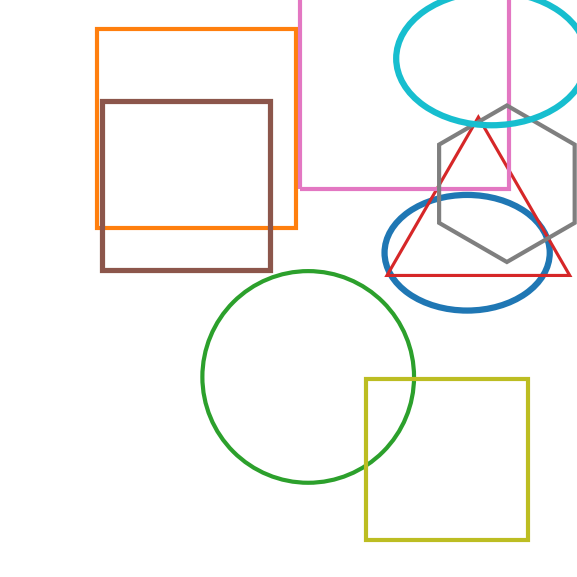[{"shape": "oval", "thickness": 3, "radius": 0.72, "center": [0.809, 0.561]}, {"shape": "square", "thickness": 2, "radius": 0.86, "center": [0.341, 0.777]}, {"shape": "circle", "thickness": 2, "radius": 0.92, "center": [0.534, 0.346]}, {"shape": "triangle", "thickness": 1.5, "radius": 0.91, "center": [0.828, 0.614]}, {"shape": "square", "thickness": 2.5, "radius": 0.73, "center": [0.322, 0.677]}, {"shape": "square", "thickness": 2, "radius": 0.9, "center": [0.7, 0.853]}, {"shape": "hexagon", "thickness": 2, "radius": 0.68, "center": [0.878, 0.681]}, {"shape": "square", "thickness": 2, "radius": 0.7, "center": [0.774, 0.203]}, {"shape": "oval", "thickness": 3, "radius": 0.83, "center": [0.851, 0.898]}]